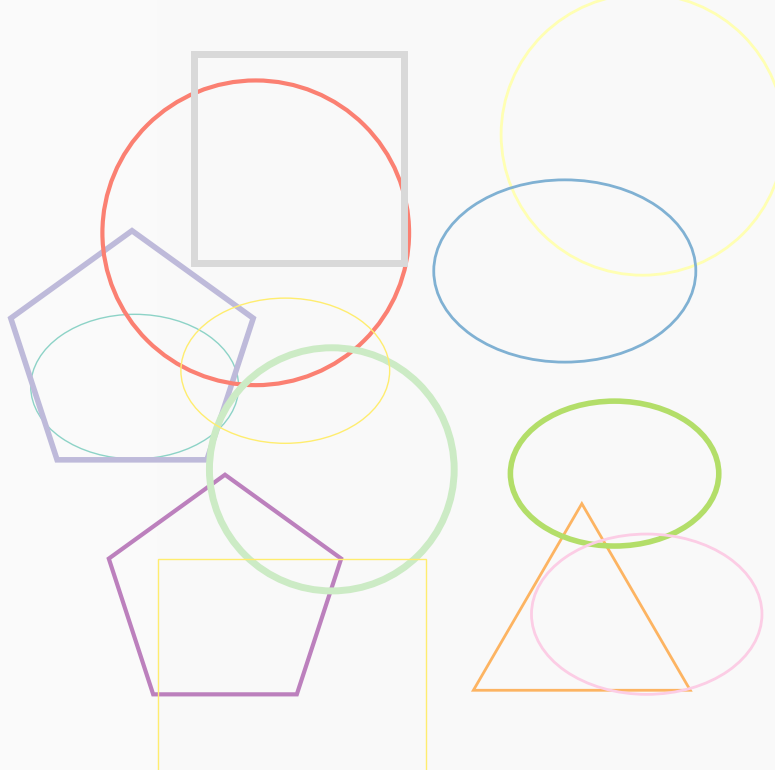[{"shape": "oval", "thickness": 0.5, "radius": 0.67, "center": [0.174, 0.498]}, {"shape": "circle", "thickness": 1, "radius": 0.91, "center": [0.829, 0.825]}, {"shape": "pentagon", "thickness": 2, "radius": 0.82, "center": [0.17, 0.536]}, {"shape": "circle", "thickness": 1.5, "radius": 0.99, "center": [0.33, 0.698]}, {"shape": "oval", "thickness": 1, "radius": 0.85, "center": [0.729, 0.648]}, {"shape": "triangle", "thickness": 1, "radius": 0.81, "center": [0.751, 0.184]}, {"shape": "oval", "thickness": 2, "radius": 0.67, "center": [0.793, 0.385]}, {"shape": "oval", "thickness": 1, "radius": 0.74, "center": [0.834, 0.202]}, {"shape": "square", "thickness": 2.5, "radius": 0.68, "center": [0.385, 0.794]}, {"shape": "pentagon", "thickness": 1.5, "radius": 0.79, "center": [0.29, 0.226]}, {"shape": "circle", "thickness": 2.5, "radius": 0.79, "center": [0.428, 0.39]}, {"shape": "square", "thickness": 0.5, "radius": 0.87, "center": [0.377, 0.101]}, {"shape": "oval", "thickness": 0.5, "radius": 0.67, "center": [0.368, 0.519]}]